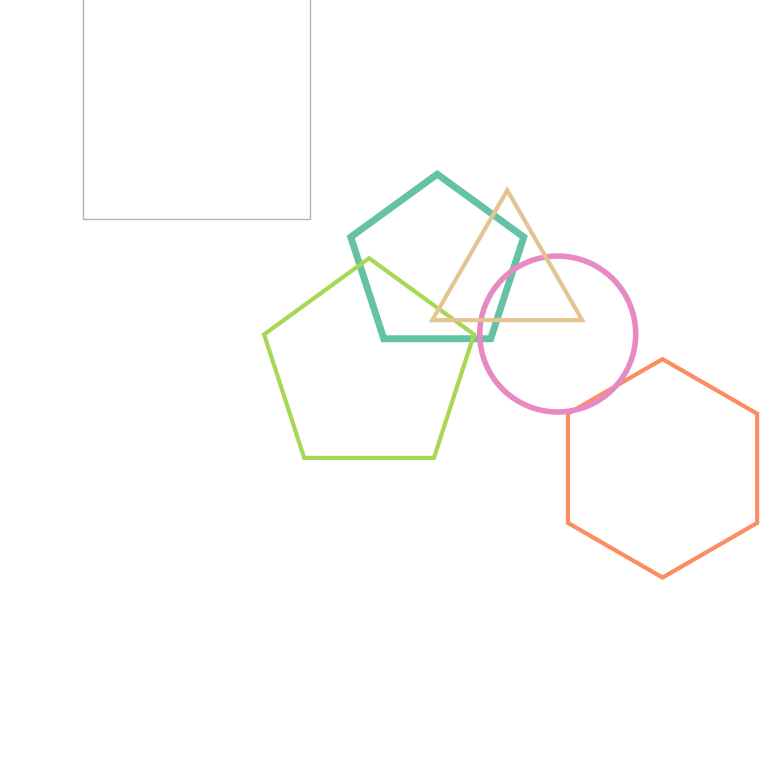[{"shape": "pentagon", "thickness": 2.5, "radius": 0.59, "center": [0.568, 0.656]}, {"shape": "hexagon", "thickness": 1.5, "radius": 0.71, "center": [0.86, 0.392]}, {"shape": "circle", "thickness": 2, "radius": 0.51, "center": [0.724, 0.566]}, {"shape": "pentagon", "thickness": 1.5, "radius": 0.72, "center": [0.479, 0.521]}, {"shape": "triangle", "thickness": 1.5, "radius": 0.56, "center": [0.659, 0.64]}, {"shape": "square", "thickness": 0.5, "radius": 0.73, "center": [0.255, 0.862]}]